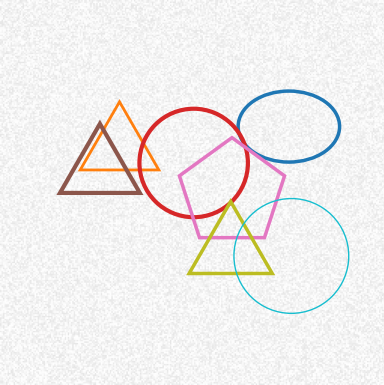[{"shape": "oval", "thickness": 2.5, "radius": 0.66, "center": [0.75, 0.671]}, {"shape": "triangle", "thickness": 2, "radius": 0.59, "center": [0.31, 0.618]}, {"shape": "circle", "thickness": 3, "radius": 0.7, "center": [0.503, 0.577]}, {"shape": "triangle", "thickness": 3, "radius": 0.6, "center": [0.26, 0.559]}, {"shape": "pentagon", "thickness": 2.5, "radius": 0.72, "center": [0.603, 0.499]}, {"shape": "triangle", "thickness": 2.5, "radius": 0.62, "center": [0.599, 0.352]}, {"shape": "circle", "thickness": 1, "radius": 0.75, "center": [0.757, 0.335]}]